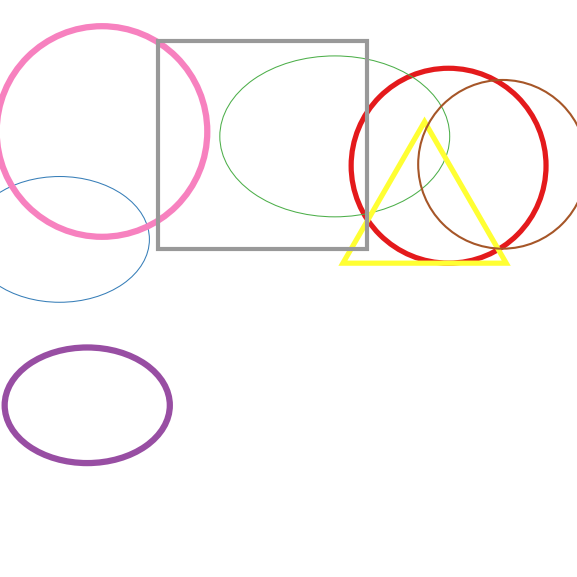[{"shape": "circle", "thickness": 2.5, "radius": 0.84, "center": [0.777, 0.712]}, {"shape": "oval", "thickness": 0.5, "radius": 0.78, "center": [0.103, 0.585]}, {"shape": "oval", "thickness": 0.5, "radius": 1.0, "center": [0.58, 0.763]}, {"shape": "oval", "thickness": 3, "radius": 0.71, "center": [0.151, 0.297]}, {"shape": "triangle", "thickness": 2.5, "radius": 0.82, "center": [0.735, 0.625]}, {"shape": "circle", "thickness": 1, "radius": 0.73, "center": [0.87, 0.715]}, {"shape": "circle", "thickness": 3, "radius": 0.91, "center": [0.177, 0.771]}, {"shape": "square", "thickness": 2, "radius": 0.9, "center": [0.455, 0.748]}]